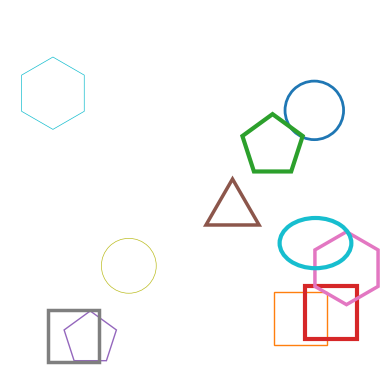[{"shape": "circle", "thickness": 2, "radius": 0.38, "center": [0.816, 0.713]}, {"shape": "square", "thickness": 1, "radius": 0.34, "center": [0.781, 0.173]}, {"shape": "pentagon", "thickness": 3, "radius": 0.41, "center": [0.708, 0.621]}, {"shape": "square", "thickness": 3, "radius": 0.34, "center": [0.86, 0.189]}, {"shape": "pentagon", "thickness": 1, "radius": 0.36, "center": [0.234, 0.121]}, {"shape": "triangle", "thickness": 2.5, "radius": 0.4, "center": [0.604, 0.455]}, {"shape": "hexagon", "thickness": 2.5, "radius": 0.47, "center": [0.9, 0.303]}, {"shape": "square", "thickness": 2.5, "radius": 0.33, "center": [0.191, 0.127]}, {"shape": "circle", "thickness": 0.5, "radius": 0.36, "center": [0.335, 0.31]}, {"shape": "hexagon", "thickness": 0.5, "radius": 0.47, "center": [0.137, 0.758]}, {"shape": "oval", "thickness": 3, "radius": 0.47, "center": [0.819, 0.369]}]